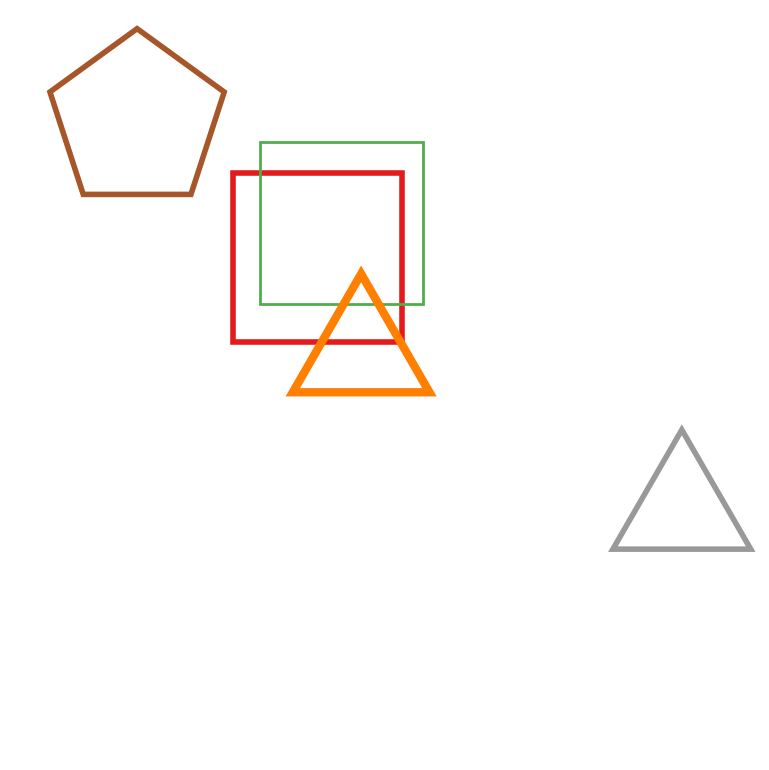[{"shape": "square", "thickness": 2, "radius": 0.55, "center": [0.412, 0.665]}, {"shape": "square", "thickness": 1, "radius": 0.53, "center": [0.443, 0.71]}, {"shape": "triangle", "thickness": 3, "radius": 0.51, "center": [0.469, 0.542]}, {"shape": "pentagon", "thickness": 2, "radius": 0.59, "center": [0.178, 0.844]}, {"shape": "triangle", "thickness": 2, "radius": 0.52, "center": [0.885, 0.338]}]